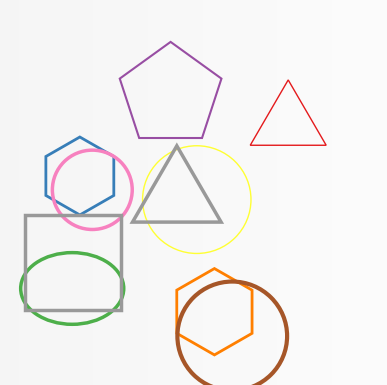[{"shape": "triangle", "thickness": 1, "radius": 0.57, "center": [0.744, 0.679]}, {"shape": "hexagon", "thickness": 2, "radius": 0.51, "center": [0.206, 0.543]}, {"shape": "oval", "thickness": 2.5, "radius": 0.66, "center": [0.186, 0.251]}, {"shape": "pentagon", "thickness": 1.5, "radius": 0.69, "center": [0.44, 0.753]}, {"shape": "hexagon", "thickness": 2, "radius": 0.56, "center": [0.553, 0.19]}, {"shape": "circle", "thickness": 1, "radius": 0.7, "center": [0.508, 0.482]}, {"shape": "circle", "thickness": 3, "radius": 0.71, "center": [0.599, 0.127]}, {"shape": "circle", "thickness": 2.5, "radius": 0.52, "center": [0.238, 0.507]}, {"shape": "triangle", "thickness": 2.5, "radius": 0.66, "center": [0.456, 0.489]}, {"shape": "square", "thickness": 2.5, "radius": 0.62, "center": [0.189, 0.319]}]